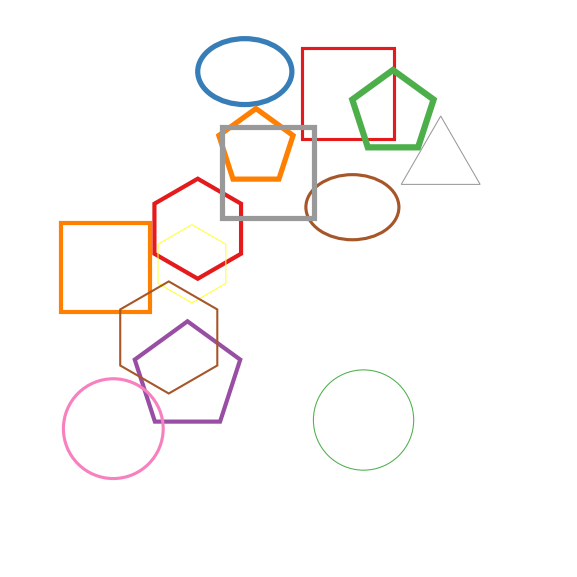[{"shape": "hexagon", "thickness": 2, "radius": 0.43, "center": [0.342, 0.603]}, {"shape": "square", "thickness": 1.5, "radius": 0.4, "center": [0.603, 0.837]}, {"shape": "oval", "thickness": 2.5, "radius": 0.41, "center": [0.424, 0.875]}, {"shape": "pentagon", "thickness": 3, "radius": 0.37, "center": [0.68, 0.804]}, {"shape": "circle", "thickness": 0.5, "radius": 0.43, "center": [0.63, 0.272]}, {"shape": "pentagon", "thickness": 2, "radius": 0.48, "center": [0.325, 0.347]}, {"shape": "pentagon", "thickness": 2.5, "radius": 0.34, "center": [0.443, 0.744]}, {"shape": "square", "thickness": 2, "radius": 0.38, "center": [0.183, 0.537]}, {"shape": "hexagon", "thickness": 0.5, "radius": 0.34, "center": [0.332, 0.542]}, {"shape": "hexagon", "thickness": 1, "radius": 0.49, "center": [0.292, 0.415]}, {"shape": "oval", "thickness": 1.5, "radius": 0.4, "center": [0.61, 0.64]}, {"shape": "circle", "thickness": 1.5, "radius": 0.43, "center": [0.196, 0.257]}, {"shape": "triangle", "thickness": 0.5, "radius": 0.39, "center": [0.763, 0.719]}, {"shape": "square", "thickness": 2.5, "radius": 0.4, "center": [0.464, 0.701]}]